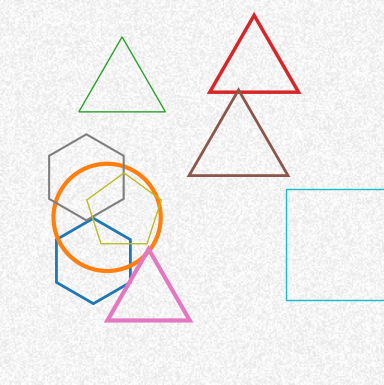[{"shape": "hexagon", "thickness": 2, "radius": 0.55, "center": [0.243, 0.322]}, {"shape": "circle", "thickness": 3, "radius": 0.7, "center": [0.278, 0.435]}, {"shape": "triangle", "thickness": 1, "radius": 0.65, "center": [0.317, 0.774]}, {"shape": "triangle", "thickness": 2.5, "radius": 0.67, "center": [0.66, 0.827]}, {"shape": "triangle", "thickness": 2, "radius": 0.74, "center": [0.62, 0.618]}, {"shape": "triangle", "thickness": 3, "radius": 0.62, "center": [0.386, 0.229]}, {"shape": "hexagon", "thickness": 1.5, "radius": 0.56, "center": [0.224, 0.539]}, {"shape": "pentagon", "thickness": 1, "radius": 0.51, "center": [0.322, 0.449]}, {"shape": "square", "thickness": 1, "radius": 0.72, "center": [0.887, 0.365]}]